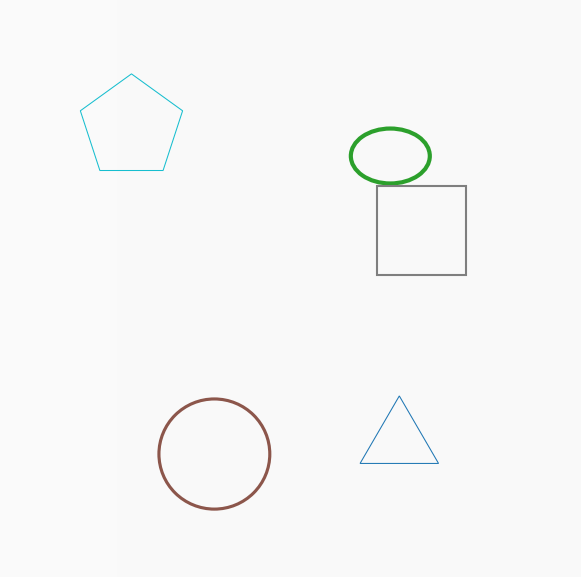[{"shape": "triangle", "thickness": 0.5, "radius": 0.39, "center": [0.687, 0.236]}, {"shape": "oval", "thickness": 2, "radius": 0.34, "center": [0.672, 0.729]}, {"shape": "circle", "thickness": 1.5, "radius": 0.48, "center": [0.369, 0.213]}, {"shape": "square", "thickness": 1, "radius": 0.38, "center": [0.725, 0.6]}, {"shape": "pentagon", "thickness": 0.5, "radius": 0.46, "center": [0.226, 0.779]}]